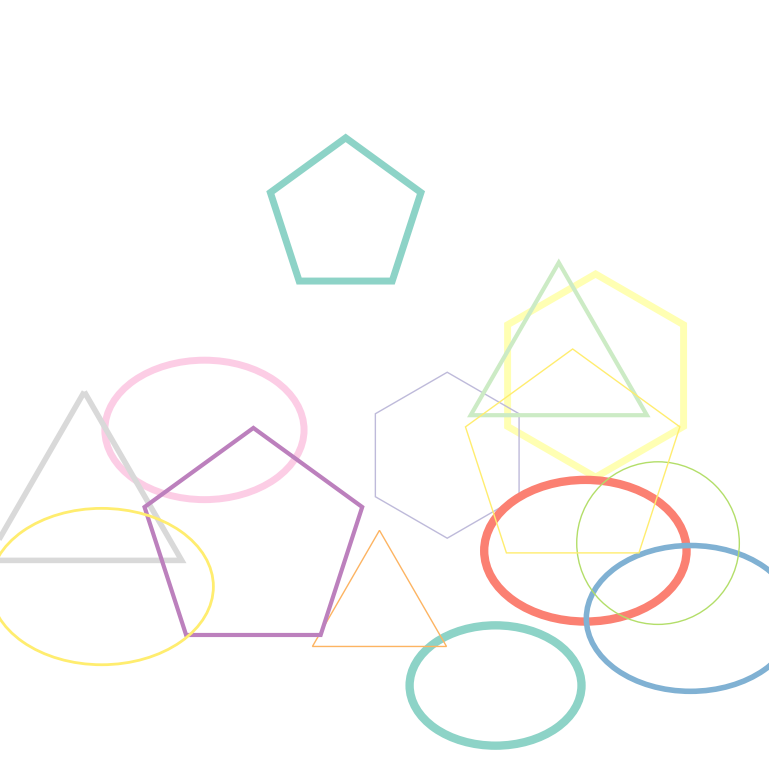[{"shape": "oval", "thickness": 3, "radius": 0.56, "center": [0.644, 0.11]}, {"shape": "pentagon", "thickness": 2.5, "radius": 0.51, "center": [0.449, 0.718]}, {"shape": "hexagon", "thickness": 2.5, "radius": 0.66, "center": [0.773, 0.512]}, {"shape": "hexagon", "thickness": 0.5, "radius": 0.54, "center": [0.581, 0.409]}, {"shape": "oval", "thickness": 3, "radius": 0.66, "center": [0.76, 0.285]}, {"shape": "oval", "thickness": 2, "radius": 0.68, "center": [0.897, 0.197]}, {"shape": "triangle", "thickness": 0.5, "radius": 0.5, "center": [0.493, 0.211]}, {"shape": "circle", "thickness": 0.5, "radius": 0.53, "center": [0.855, 0.295]}, {"shape": "oval", "thickness": 2.5, "radius": 0.65, "center": [0.266, 0.442]}, {"shape": "triangle", "thickness": 2, "radius": 0.73, "center": [0.109, 0.345]}, {"shape": "pentagon", "thickness": 1.5, "radius": 0.74, "center": [0.329, 0.296]}, {"shape": "triangle", "thickness": 1.5, "radius": 0.66, "center": [0.726, 0.527]}, {"shape": "oval", "thickness": 1, "radius": 0.73, "center": [0.132, 0.238]}, {"shape": "pentagon", "thickness": 0.5, "radius": 0.73, "center": [0.744, 0.4]}]